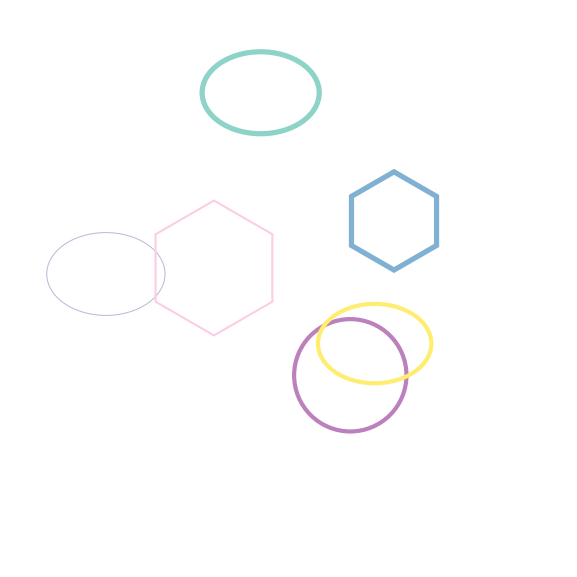[{"shape": "oval", "thickness": 2.5, "radius": 0.51, "center": [0.451, 0.839]}, {"shape": "oval", "thickness": 0.5, "radius": 0.51, "center": [0.183, 0.525]}, {"shape": "hexagon", "thickness": 2.5, "radius": 0.43, "center": [0.682, 0.617]}, {"shape": "hexagon", "thickness": 1, "radius": 0.58, "center": [0.37, 0.535]}, {"shape": "circle", "thickness": 2, "radius": 0.49, "center": [0.607, 0.349]}, {"shape": "oval", "thickness": 2, "radius": 0.49, "center": [0.649, 0.404]}]